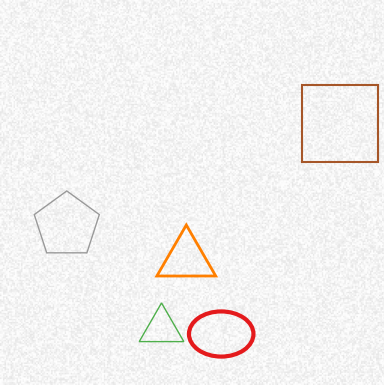[{"shape": "oval", "thickness": 3, "radius": 0.42, "center": [0.575, 0.132]}, {"shape": "triangle", "thickness": 1, "radius": 0.33, "center": [0.42, 0.146]}, {"shape": "triangle", "thickness": 2, "radius": 0.44, "center": [0.484, 0.327]}, {"shape": "square", "thickness": 1.5, "radius": 0.5, "center": [0.884, 0.679]}, {"shape": "pentagon", "thickness": 1, "radius": 0.44, "center": [0.173, 0.415]}]